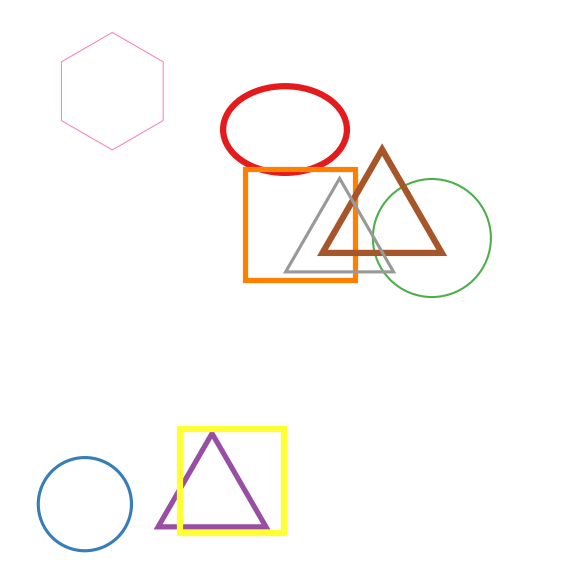[{"shape": "oval", "thickness": 3, "radius": 0.54, "center": [0.494, 0.775]}, {"shape": "circle", "thickness": 1.5, "radius": 0.4, "center": [0.147, 0.126]}, {"shape": "circle", "thickness": 1, "radius": 0.51, "center": [0.748, 0.587]}, {"shape": "triangle", "thickness": 2.5, "radius": 0.54, "center": [0.367, 0.141]}, {"shape": "square", "thickness": 2.5, "radius": 0.48, "center": [0.52, 0.61]}, {"shape": "square", "thickness": 3, "radius": 0.45, "center": [0.401, 0.166]}, {"shape": "triangle", "thickness": 3, "radius": 0.6, "center": [0.662, 0.621]}, {"shape": "hexagon", "thickness": 0.5, "radius": 0.51, "center": [0.194, 0.841]}, {"shape": "triangle", "thickness": 1.5, "radius": 0.54, "center": [0.588, 0.582]}]